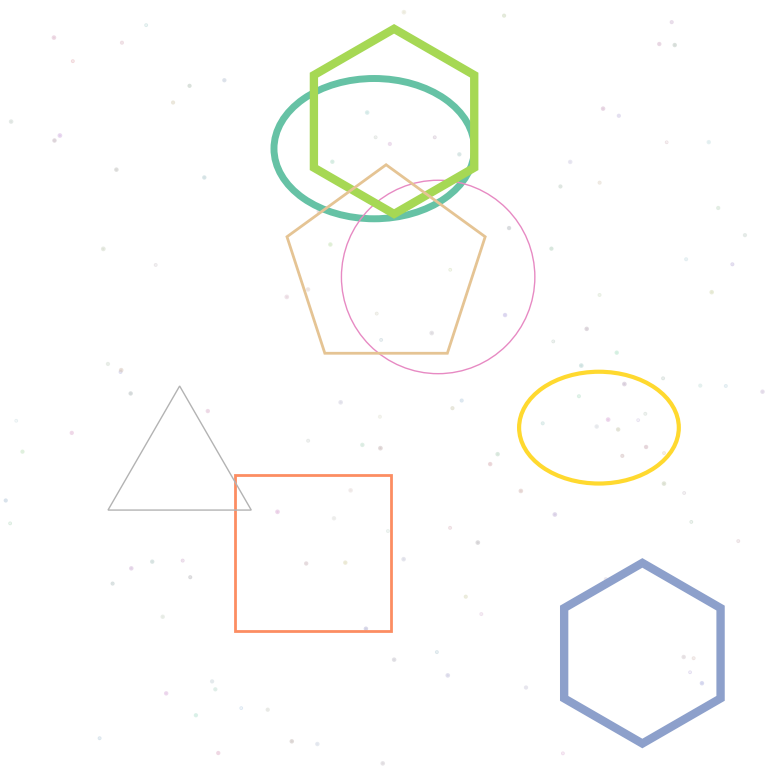[{"shape": "oval", "thickness": 2.5, "radius": 0.65, "center": [0.486, 0.807]}, {"shape": "square", "thickness": 1, "radius": 0.5, "center": [0.406, 0.282]}, {"shape": "hexagon", "thickness": 3, "radius": 0.59, "center": [0.834, 0.152]}, {"shape": "circle", "thickness": 0.5, "radius": 0.63, "center": [0.569, 0.64]}, {"shape": "hexagon", "thickness": 3, "radius": 0.6, "center": [0.512, 0.842]}, {"shape": "oval", "thickness": 1.5, "radius": 0.52, "center": [0.778, 0.445]}, {"shape": "pentagon", "thickness": 1, "radius": 0.68, "center": [0.501, 0.651]}, {"shape": "triangle", "thickness": 0.5, "radius": 0.54, "center": [0.233, 0.391]}]